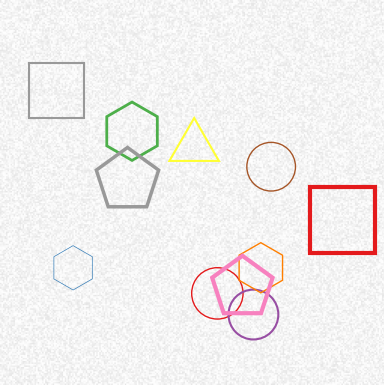[{"shape": "circle", "thickness": 1, "radius": 0.33, "center": [0.565, 0.238]}, {"shape": "square", "thickness": 3, "radius": 0.43, "center": [0.89, 0.429]}, {"shape": "hexagon", "thickness": 0.5, "radius": 0.29, "center": [0.19, 0.304]}, {"shape": "hexagon", "thickness": 2, "radius": 0.38, "center": [0.343, 0.659]}, {"shape": "circle", "thickness": 1.5, "radius": 0.32, "center": [0.658, 0.183]}, {"shape": "hexagon", "thickness": 1, "radius": 0.33, "center": [0.677, 0.305]}, {"shape": "triangle", "thickness": 1.5, "radius": 0.37, "center": [0.504, 0.619]}, {"shape": "circle", "thickness": 1, "radius": 0.32, "center": [0.704, 0.567]}, {"shape": "pentagon", "thickness": 3, "radius": 0.41, "center": [0.63, 0.253]}, {"shape": "pentagon", "thickness": 2.5, "radius": 0.43, "center": [0.331, 0.532]}, {"shape": "square", "thickness": 1.5, "radius": 0.36, "center": [0.147, 0.765]}]